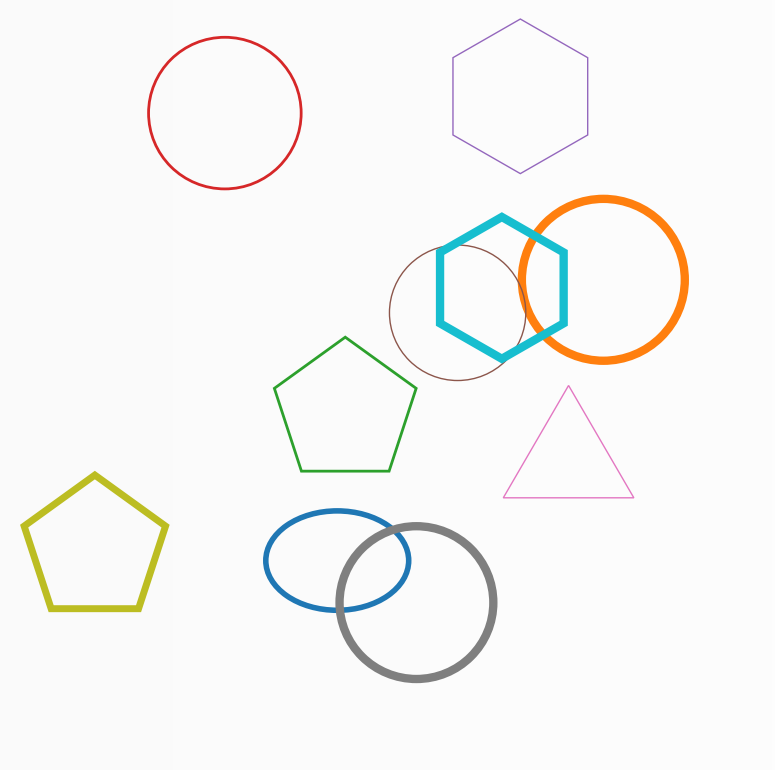[{"shape": "oval", "thickness": 2, "radius": 0.46, "center": [0.435, 0.272]}, {"shape": "circle", "thickness": 3, "radius": 0.53, "center": [0.779, 0.637]}, {"shape": "pentagon", "thickness": 1, "radius": 0.48, "center": [0.445, 0.466]}, {"shape": "circle", "thickness": 1, "radius": 0.49, "center": [0.29, 0.853]}, {"shape": "hexagon", "thickness": 0.5, "radius": 0.5, "center": [0.671, 0.875]}, {"shape": "circle", "thickness": 0.5, "radius": 0.44, "center": [0.59, 0.594]}, {"shape": "triangle", "thickness": 0.5, "radius": 0.49, "center": [0.734, 0.402]}, {"shape": "circle", "thickness": 3, "radius": 0.5, "center": [0.537, 0.217]}, {"shape": "pentagon", "thickness": 2.5, "radius": 0.48, "center": [0.122, 0.287]}, {"shape": "hexagon", "thickness": 3, "radius": 0.46, "center": [0.648, 0.626]}]